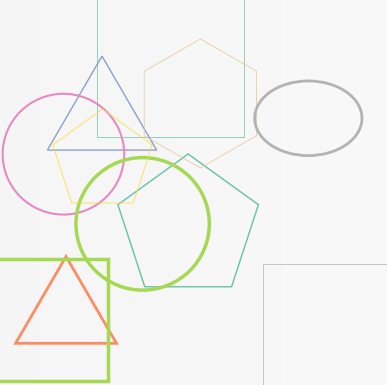[{"shape": "square", "thickness": 0.5, "radius": 0.95, "center": [0.44, 0.835]}, {"shape": "pentagon", "thickness": 1, "radius": 0.95, "center": [0.486, 0.409]}, {"shape": "triangle", "thickness": 2, "radius": 0.75, "center": [0.17, 0.183]}, {"shape": "triangle", "thickness": 1, "radius": 0.81, "center": [0.263, 0.692]}, {"shape": "circle", "thickness": 1.5, "radius": 0.78, "center": [0.164, 0.6]}, {"shape": "square", "thickness": 2.5, "radius": 0.79, "center": [0.12, 0.169]}, {"shape": "circle", "thickness": 2.5, "radius": 0.86, "center": [0.368, 0.419]}, {"shape": "pentagon", "thickness": 0.5, "radius": 0.67, "center": [0.265, 0.582]}, {"shape": "hexagon", "thickness": 0.5, "radius": 0.84, "center": [0.517, 0.731]}, {"shape": "oval", "thickness": 2, "radius": 0.69, "center": [0.796, 0.693]}, {"shape": "square", "thickness": 0.5, "radius": 0.82, "center": [0.843, 0.15]}]